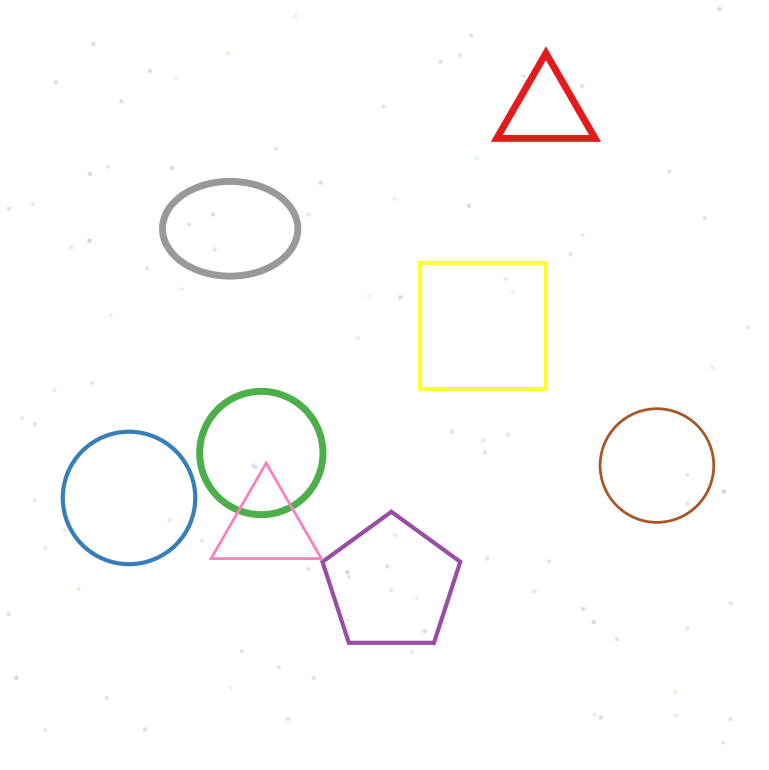[{"shape": "triangle", "thickness": 2.5, "radius": 0.37, "center": [0.709, 0.857]}, {"shape": "circle", "thickness": 1.5, "radius": 0.43, "center": [0.168, 0.353]}, {"shape": "circle", "thickness": 2.5, "radius": 0.4, "center": [0.339, 0.412]}, {"shape": "pentagon", "thickness": 1.5, "radius": 0.47, "center": [0.508, 0.241]}, {"shape": "square", "thickness": 1.5, "radius": 0.41, "center": [0.627, 0.577]}, {"shape": "circle", "thickness": 1, "radius": 0.37, "center": [0.853, 0.395]}, {"shape": "triangle", "thickness": 1, "radius": 0.41, "center": [0.346, 0.316]}, {"shape": "oval", "thickness": 2.5, "radius": 0.44, "center": [0.299, 0.703]}]